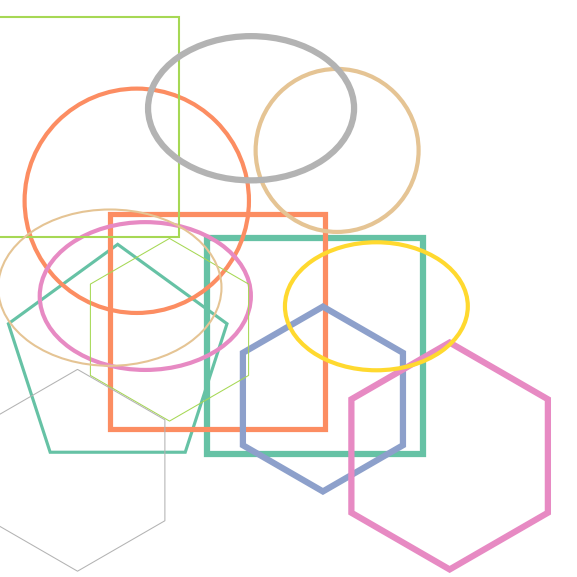[{"shape": "square", "thickness": 3, "radius": 0.93, "center": [0.546, 0.4]}, {"shape": "pentagon", "thickness": 1.5, "radius": 0.99, "center": [0.204, 0.377]}, {"shape": "circle", "thickness": 2, "radius": 0.97, "center": [0.237, 0.651]}, {"shape": "square", "thickness": 2.5, "radius": 0.93, "center": [0.376, 0.442]}, {"shape": "hexagon", "thickness": 3, "radius": 0.8, "center": [0.559, 0.308]}, {"shape": "hexagon", "thickness": 3, "radius": 0.98, "center": [0.779, 0.21]}, {"shape": "oval", "thickness": 2, "radius": 0.91, "center": [0.252, 0.487]}, {"shape": "square", "thickness": 1, "radius": 0.95, "center": [0.118, 0.779]}, {"shape": "hexagon", "thickness": 0.5, "radius": 0.79, "center": [0.294, 0.428]}, {"shape": "oval", "thickness": 2, "radius": 0.79, "center": [0.652, 0.469]}, {"shape": "circle", "thickness": 2, "radius": 0.71, "center": [0.584, 0.739]}, {"shape": "oval", "thickness": 1, "radius": 0.97, "center": [0.19, 0.501]}, {"shape": "hexagon", "thickness": 0.5, "radius": 0.87, "center": [0.134, 0.185]}, {"shape": "oval", "thickness": 3, "radius": 0.89, "center": [0.435, 0.812]}]